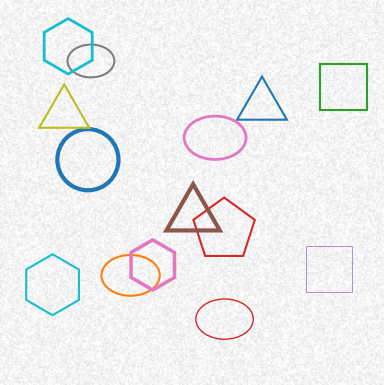[{"shape": "triangle", "thickness": 1.5, "radius": 0.37, "center": [0.681, 0.726]}, {"shape": "circle", "thickness": 3, "radius": 0.4, "center": [0.228, 0.585]}, {"shape": "oval", "thickness": 1.5, "radius": 0.38, "center": [0.339, 0.285]}, {"shape": "square", "thickness": 1.5, "radius": 0.3, "center": [0.892, 0.774]}, {"shape": "oval", "thickness": 1, "radius": 0.37, "center": [0.583, 0.171]}, {"shape": "pentagon", "thickness": 1.5, "radius": 0.42, "center": [0.582, 0.403]}, {"shape": "square", "thickness": 0.5, "radius": 0.3, "center": [0.854, 0.301]}, {"shape": "triangle", "thickness": 3, "radius": 0.4, "center": [0.502, 0.441]}, {"shape": "oval", "thickness": 2, "radius": 0.4, "center": [0.559, 0.642]}, {"shape": "hexagon", "thickness": 2.5, "radius": 0.33, "center": [0.397, 0.312]}, {"shape": "oval", "thickness": 1.5, "radius": 0.3, "center": [0.236, 0.842]}, {"shape": "triangle", "thickness": 1.5, "radius": 0.38, "center": [0.167, 0.706]}, {"shape": "hexagon", "thickness": 2, "radius": 0.36, "center": [0.177, 0.88]}, {"shape": "hexagon", "thickness": 1.5, "radius": 0.4, "center": [0.137, 0.26]}]